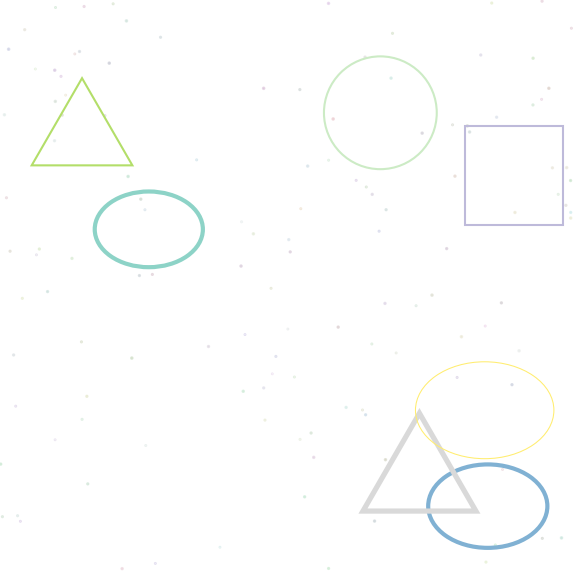[{"shape": "oval", "thickness": 2, "radius": 0.47, "center": [0.258, 0.602]}, {"shape": "square", "thickness": 1, "radius": 0.43, "center": [0.89, 0.695]}, {"shape": "oval", "thickness": 2, "radius": 0.52, "center": [0.845, 0.123]}, {"shape": "triangle", "thickness": 1, "radius": 0.5, "center": [0.142, 0.763]}, {"shape": "triangle", "thickness": 2.5, "radius": 0.56, "center": [0.726, 0.171]}, {"shape": "circle", "thickness": 1, "radius": 0.49, "center": [0.659, 0.804]}, {"shape": "oval", "thickness": 0.5, "radius": 0.6, "center": [0.839, 0.289]}]